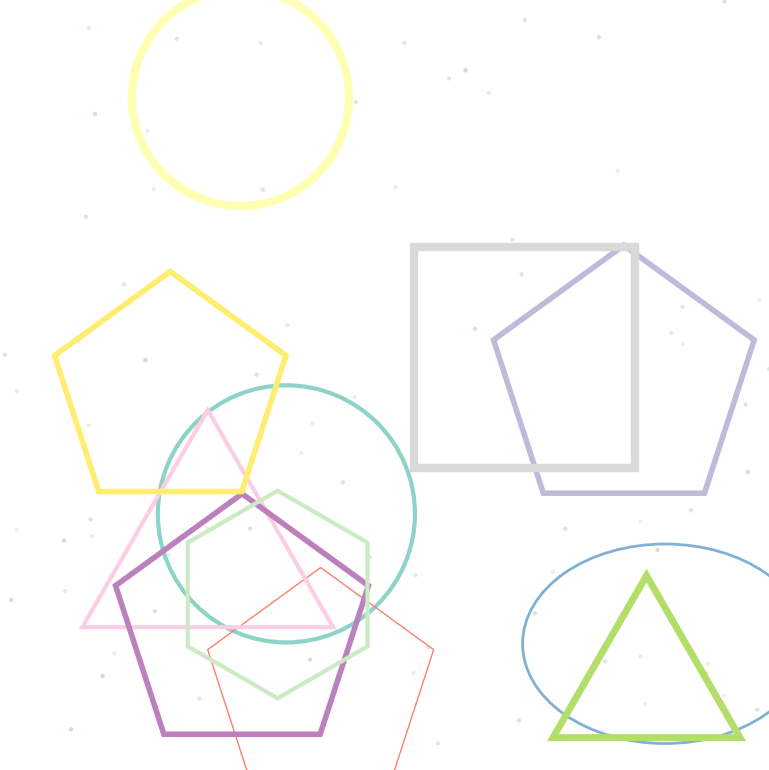[{"shape": "circle", "thickness": 1.5, "radius": 0.83, "center": [0.372, 0.333]}, {"shape": "circle", "thickness": 3, "radius": 0.7, "center": [0.312, 0.873]}, {"shape": "pentagon", "thickness": 2, "radius": 0.89, "center": [0.81, 0.503]}, {"shape": "pentagon", "thickness": 0.5, "radius": 0.77, "center": [0.416, 0.109]}, {"shape": "oval", "thickness": 1, "radius": 0.93, "center": [0.864, 0.164]}, {"shape": "triangle", "thickness": 2.5, "radius": 0.7, "center": [0.84, 0.112]}, {"shape": "triangle", "thickness": 1.5, "radius": 0.94, "center": [0.27, 0.28]}, {"shape": "square", "thickness": 3, "radius": 0.72, "center": [0.681, 0.536]}, {"shape": "pentagon", "thickness": 2, "radius": 0.86, "center": [0.314, 0.186]}, {"shape": "hexagon", "thickness": 1.5, "radius": 0.67, "center": [0.361, 0.228]}, {"shape": "pentagon", "thickness": 2, "radius": 0.79, "center": [0.221, 0.489]}]